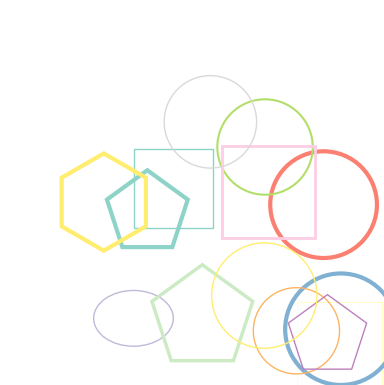[{"shape": "square", "thickness": 1, "radius": 0.52, "center": [0.451, 0.51]}, {"shape": "pentagon", "thickness": 3, "radius": 0.55, "center": [0.383, 0.447]}, {"shape": "square", "thickness": 0.5, "radius": 0.55, "center": [0.882, 0.106]}, {"shape": "oval", "thickness": 1, "radius": 0.52, "center": [0.347, 0.173]}, {"shape": "circle", "thickness": 3, "radius": 0.69, "center": [0.84, 0.468]}, {"shape": "circle", "thickness": 3, "radius": 0.72, "center": [0.886, 0.145]}, {"shape": "circle", "thickness": 1, "radius": 0.56, "center": [0.77, 0.141]}, {"shape": "circle", "thickness": 1.5, "radius": 0.62, "center": [0.688, 0.618]}, {"shape": "square", "thickness": 2, "radius": 0.6, "center": [0.697, 0.502]}, {"shape": "circle", "thickness": 1, "radius": 0.6, "center": [0.546, 0.684]}, {"shape": "pentagon", "thickness": 1, "radius": 0.53, "center": [0.851, 0.128]}, {"shape": "pentagon", "thickness": 2.5, "radius": 0.69, "center": [0.526, 0.175]}, {"shape": "hexagon", "thickness": 3, "radius": 0.63, "center": [0.27, 0.475]}, {"shape": "circle", "thickness": 1, "radius": 0.68, "center": [0.687, 0.232]}]